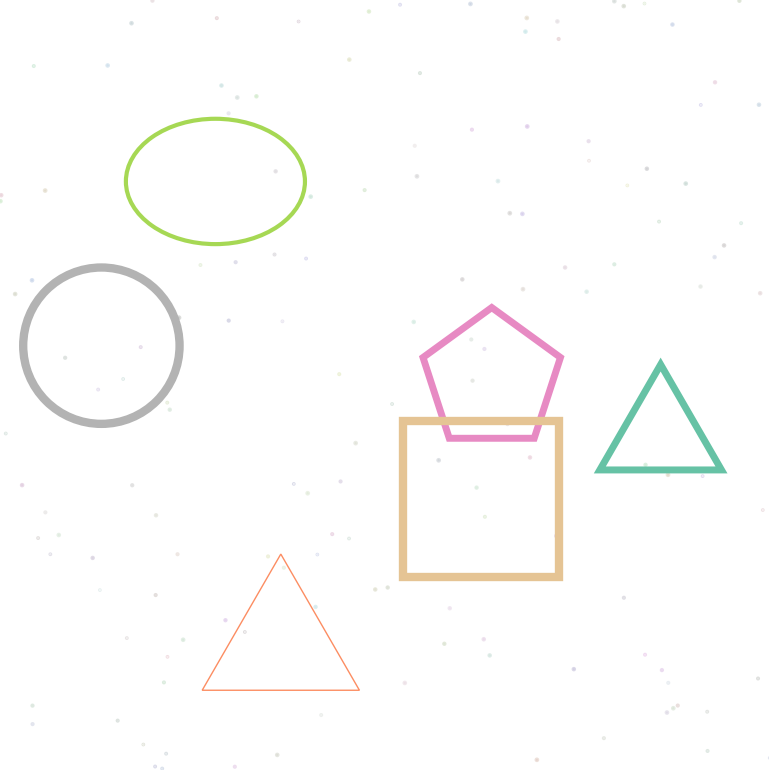[{"shape": "triangle", "thickness": 2.5, "radius": 0.46, "center": [0.858, 0.435]}, {"shape": "triangle", "thickness": 0.5, "radius": 0.59, "center": [0.365, 0.163]}, {"shape": "pentagon", "thickness": 2.5, "radius": 0.47, "center": [0.639, 0.507]}, {"shape": "oval", "thickness": 1.5, "radius": 0.58, "center": [0.28, 0.764]}, {"shape": "square", "thickness": 3, "radius": 0.51, "center": [0.624, 0.352]}, {"shape": "circle", "thickness": 3, "radius": 0.51, "center": [0.132, 0.551]}]